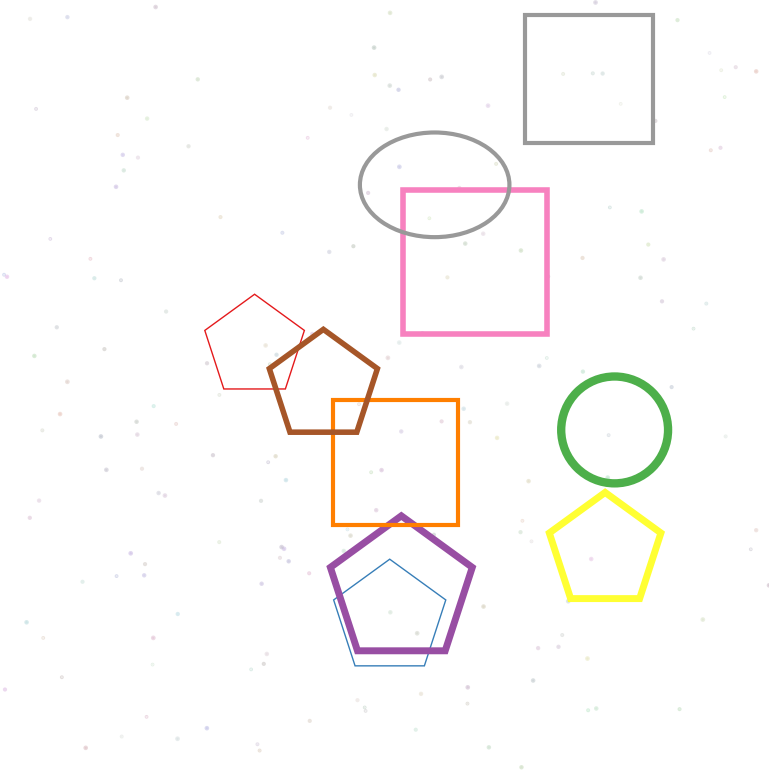[{"shape": "pentagon", "thickness": 0.5, "radius": 0.34, "center": [0.331, 0.55]}, {"shape": "pentagon", "thickness": 0.5, "radius": 0.38, "center": [0.506, 0.197]}, {"shape": "circle", "thickness": 3, "radius": 0.35, "center": [0.798, 0.442]}, {"shape": "pentagon", "thickness": 2.5, "radius": 0.48, "center": [0.521, 0.233]}, {"shape": "square", "thickness": 1.5, "radius": 0.41, "center": [0.514, 0.399]}, {"shape": "pentagon", "thickness": 2.5, "radius": 0.38, "center": [0.786, 0.284]}, {"shape": "pentagon", "thickness": 2, "radius": 0.37, "center": [0.42, 0.498]}, {"shape": "square", "thickness": 2, "radius": 0.47, "center": [0.617, 0.659]}, {"shape": "square", "thickness": 1.5, "radius": 0.41, "center": [0.765, 0.897]}, {"shape": "oval", "thickness": 1.5, "radius": 0.49, "center": [0.564, 0.76]}]